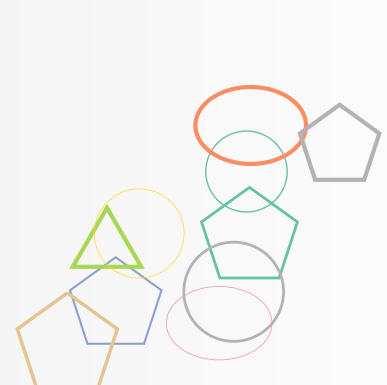[{"shape": "pentagon", "thickness": 2, "radius": 0.65, "center": [0.644, 0.383]}, {"shape": "circle", "thickness": 1, "radius": 0.53, "center": [0.636, 0.555]}, {"shape": "oval", "thickness": 3, "radius": 0.71, "center": [0.647, 0.674]}, {"shape": "pentagon", "thickness": 1.5, "radius": 0.62, "center": [0.299, 0.208]}, {"shape": "oval", "thickness": 0.5, "radius": 0.68, "center": [0.566, 0.161]}, {"shape": "triangle", "thickness": 3, "radius": 0.51, "center": [0.276, 0.358]}, {"shape": "circle", "thickness": 0.5, "radius": 0.58, "center": [0.359, 0.394]}, {"shape": "pentagon", "thickness": 2.5, "radius": 0.68, "center": [0.174, 0.103]}, {"shape": "circle", "thickness": 2, "radius": 0.64, "center": [0.603, 0.242]}, {"shape": "pentagon", "thickness": 3, "radius": 0.54, "center": [0.876, 0.62]}]